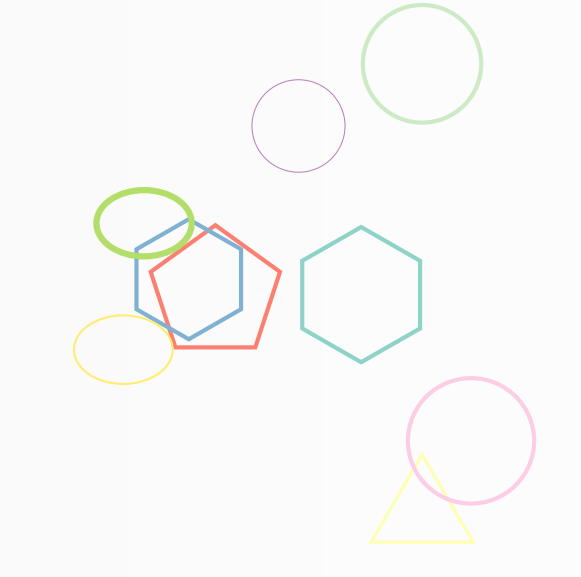[{"shape": "hexagon", "thickness": 2, "radius": 0.59, "center": [0.621, 0.489]}, {"shape": "triangle", "thickness": 1.5, "radius": 0.51, "center": [0.726, 0.111]}, {"shape": "pentagon", "thickness": 2, "radius": 0.58, "center": [0.371, 0.492]}, {"shape": "hexagon", "thickness": 2, "radius": 0.52, "center": [0.325, 0.516]}, {"shape": "oval", "thickness": 3, "radius": 0.41, "center": [0.248, 0.613]}, {"shape": "circle", "thickness": 2, "radius": 0.54, "center": [0.81, 0.236]}, {"shape": "circle", "thickness": 0.5, "radius": 0.4, "center": [0.514, 0.781]}, {"shape": "circle", "thickness": 2, "radius": 0.51, "center": [0.726, 0.889]}, {"shape": "oval", "thickness": 1, "radius": 0.42, "center": [0.212, 0.394]}]